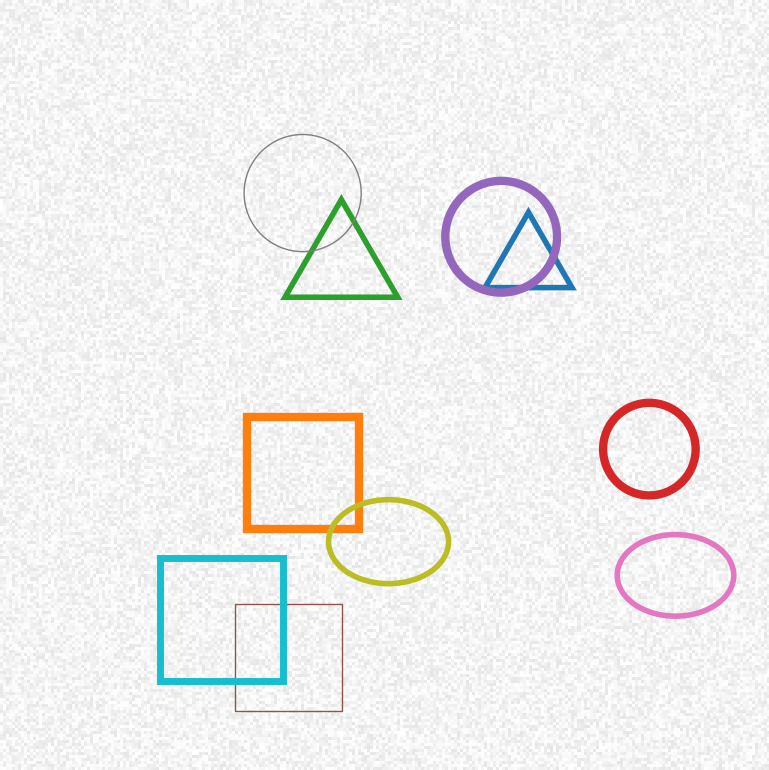[{"shape": "triangle", "thickness": 2, "radius": 0.33, "center": [0.686, 0.659]}, {"shape": "square", "thickness": 3, "radius": 0.36, "center": [0.394, 0.385]}, {"shape": "triangle", "thickness": 2, "radius": 0.42, "center": [0.443, 0.656]}, {"shape": "circle", "thickness": 3, "radius": 0.3, "center": [0.843, 0.417]}, {"shape": "circle", "thickness": 3, "radius": 0.36, "center": [0.651, 0.693]}, {"shape": "square", "thickness": 0.5, "radius": 0.35, "center": [0.375, 0.146]}, {"shape": "oval", "thickness": 2, "radius": 0.38, "center": [0.877, 0.253]}, {"shape": "circle", "thickness": 0.5, "radius": 0.38, "center": [0.393, 0.749]}, {"shape": "oval", "thickness": 2, "radius": 0.39, "center": [0.505, 0.297]}, {"shape": "square", "thickness": 2.5, "radius": 0.4, "center": [0.288, 0.195]}]